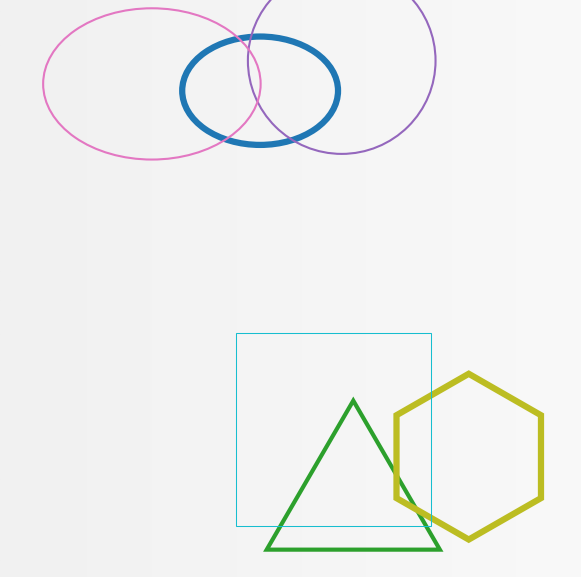[{"shape": "oval", "thickness": 3, "radius": 0.67, "center": [0.448, 0.842]}, {"shape": "triangle", "thickness": 2, "radius": 0.86, "center": [0.608, 0.133]}, {"shape": "circle", "thickness": 1, "radius": 0.81, "center": [0.588, 0.894]}, {"shape": "oval", "thickness": 1, "radius": 0.94, "center": [0.261, 0.854]}, {"shape": "hexagon", "thickness": 3, "radius": 0.72, "center": [0.806, 0.208]}, {"shape": "square", "thickness": 0.5, "radius": 0.84, "center": [0.574, 0.255]}]